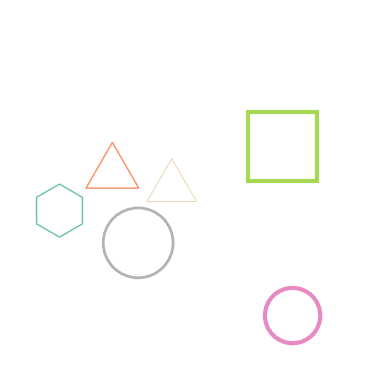[{"shape": "hexagon", "thickness": 1, "radius": 0.34, "center": [0.154, 0.453]}, {"shape": "triangle", "thickness": 1, "radius": 0.4, "center": [0.292, 0.551]}, {"shape": "circle", "thickness": 3, "radius": 0.36, "center": [0.76, 0.18]}, {"shape": "square", "thickness": 3, "radius": 0.45, "center": [0.734, 0.619]}, {"shape": "triangle", "thickness": 0.5, "radius": 0.37, "center": [0.446, 0.514]}, {"shape": "circle", "thickness": 2, "radius": 0.45, "center": [0.359, 0.369]}]